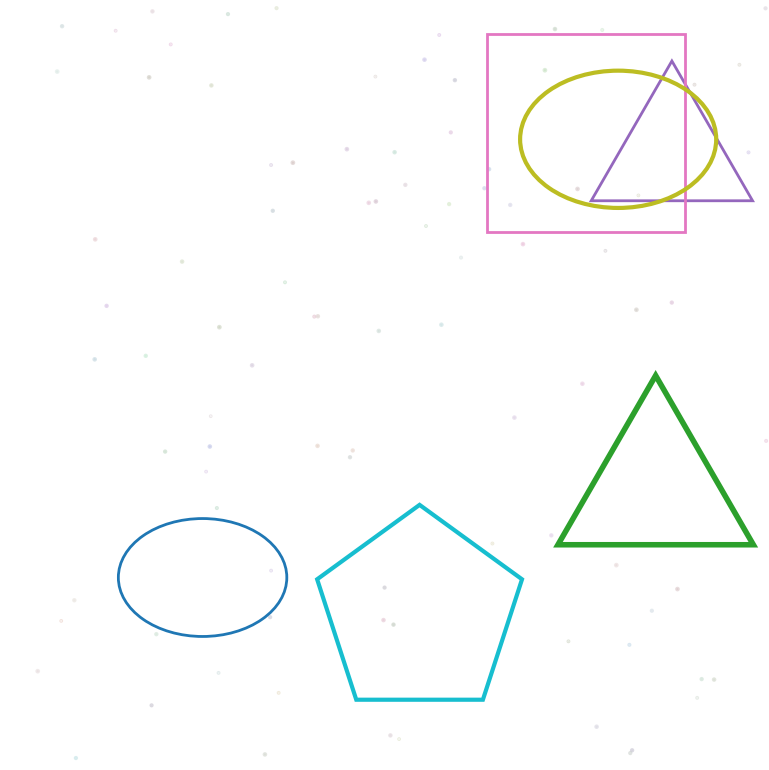[{"shape": "oval", "thickness": 1, "radius": 0.55, "center": [0.263, 0.25]}, {"shape": "triangle", "thickness": 2, "radius": 0.73, "center": [0.851, 0.366]}, {"shape": "triangle", "thickness": 1, "radius": 0.6, "center": [0.873, 0.8]}, {"shape": "square", "thickness": 1, "radius": 0.64, "center": [0.761, 0.827]}, {"shape": "oval", "thickness": 1.5, "radius": 0.64, "center": [0.803, 0.819]}, {"shape": "pentagon", "thickness": 1.5, "radius": 0.7, "center": [0.545, 0.204]}]